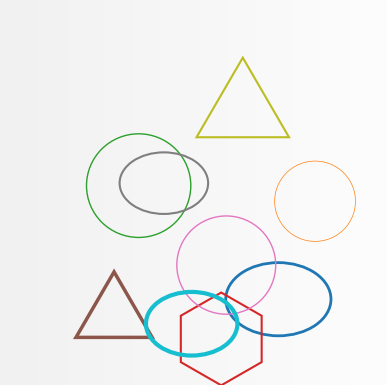[{"shape": "oval", "thickness": 2, "radius": 0.68, "center": [0.718, 0.223]}, {"shape": "circle", "thickness": 0.5, "radius": 0.52, "center": [0.813, 0.477]}, {"shape": "circle", "thickness": 1, "radius": 0.67, "center": [0.358, 0.518]}, {"shape": "hexagon", "thickness": 1.5, "radius": 0.6, "center": [0.571, 0.12]}, {"shape": "triangle", "thickness": 2.5, "radius": 0.57, "center": [0.294, 0.18]}, {"shape": "circle", "thickness": 1, "radius": 0.64, "center": [0.584, 0.311]}, {"shape": "oval", "thickness": 1.5, "radius": 0.57, "center": [0.423, 0.524]}, {"shape": "triangle", "thickness": 1.5, "radius": 0.69, "center": [0.627, 0.712]}, {"shape": "oval", "thickness": 3, "radius": 0.59, "center": [0.495, 0.159]}]